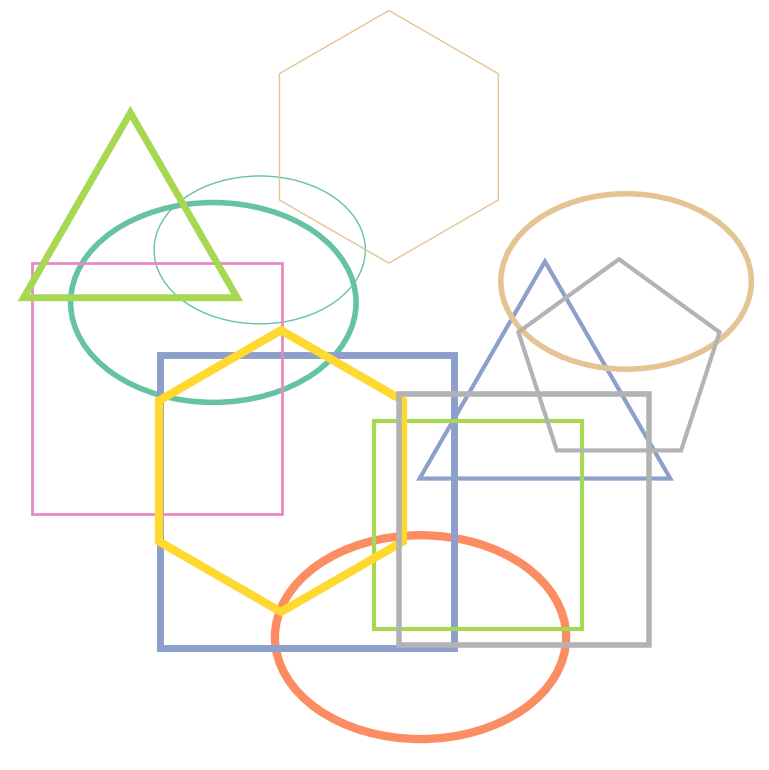[{"shape": "oval", "thickness": 2, "radius": 0.93, "center": [0.277, 0.607]}, {"shape": "oval", "thickness": 0.5, "radius": 0.69, "center": [0.337, 0.675]}, {"shape": "oval", "thickness": 3, "radius": 0.95, "center": [0.546, 0.173]}, {"shape": "square", "thickness": 2.5, "radius": 0.95, "center": [0.399, 0.349]}, {"shape": "triangle", "thickness": 1.5, "radius": 0.94, "center": [0.708, 0.473]}, {"shape": "square", "thickness": 1, "radius": 0.81, "center": [0.204, 0.495]}, {"shape": "triangle", "thickness": 2.5, "radius": 0.8, "center": [0.169, 0.693]}, {"shape": "square", "thickness": 1.5, "radius": 0.68, "center": [0.621, 0.318]}, {"shape": "hexagon", "thickness": 3, "radius": 0.91, "center": [0.365, 0.388]}, {"shape": "hexagon", "thickness": 0.5, "radius": 0.82, "center": [0.505, 0.822]}, {"shape": "oval", "thickness": 2, "radius": 0.81, "center": [0.813, 0.634]}, {"shape": "pentagon", "thickness": 1.5, "radius": 0.69, "center": [0.804, 0.526]}, {"shape": "square", "thickness": 2, "radius": 0.81, "center": [0.681, 0.325]}]